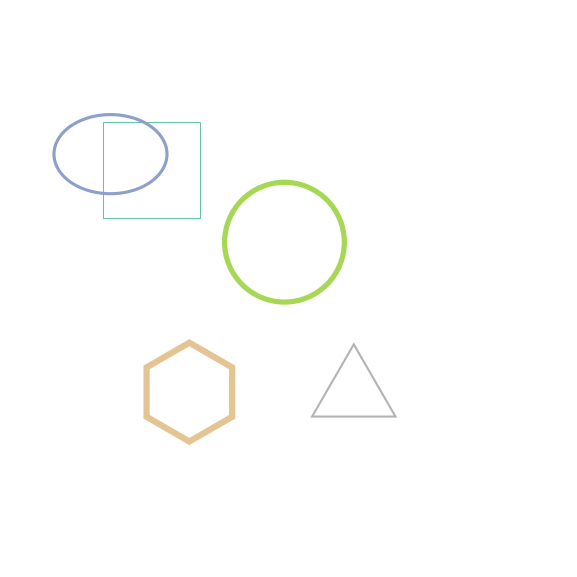[{"shape": "square", "thickness": 0.5, "radius": 0.42, "center": [0.262, 0.705]}, {"shape": "oval", "thickness": 1.5, "radius": 0.49, "center": [0.191, 0.732]}, {"shape": "circle", "thickness": 2.5, "radius": 0.52, "center": [0.493, 0.58]}, {"shape": "hexagon", "thickness": 3, "radius": 0.43, "center": [0.328, 0.32]}, {"shape": "triangle", "thickness": 1, "radius": 0.42, "center": [0.613, 0.319]}]